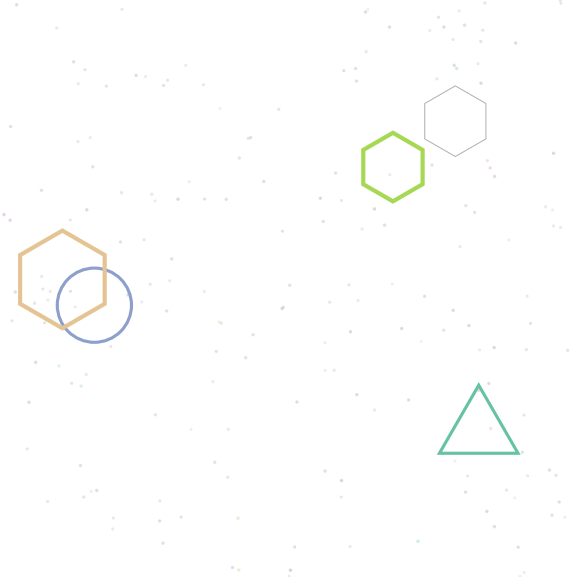[{"shape": "triangle", "thickness": 1.5, "radius": 0.39, "center": [0.829, 0.254]}, {"shape": "circle", "thickness": 1.5, "radius": 0.32, "center": [0.163, 0.471]}, {"shape": "hexagon", "thickness": 2, "radius": 0.3, "center": [0.68, 0.71]}, {"shape": "hexagon", "thickness": 2, "radius": 0.42, "center": [0.108, 0.515]}, {"shape": "hexagon", "thickness": 0.5, "radius": 0.31, "center": [0.788, 0.789]}]